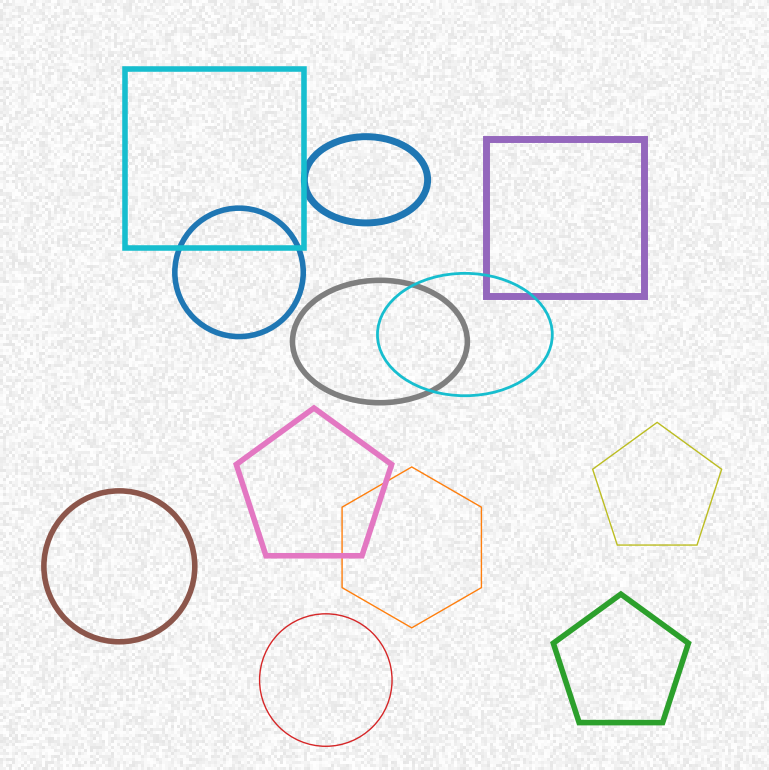[{"shape": "oval", "thickness": 2.5, "radius": 0.4, "center": [0.475, 0.767]}, {"shape": "circle", "thickness": 2, "radius": 0.42, "center": [0.31, 0.646]}, {"shape": "hexagon", "thickness": 0.5, "radius": 0.52, "center": [0.535, 0.289]}, {"shape": "pentagon", "thickness": 2, "radius": 0.46, "center": [0.806, 0.136]}, {"shape": "circle", "thickness": 0.5, "radius": 0.43, "center": [0.423, 0.117]}, {"shape": "square", "thickness": 2.5, "radius": 0.51, "center": [0.734, 0.718]}, {"shape": "circle", "thickness": 2, "radius": 0.49, "center": [0.155, 0.265]}, {"shape": "pentagon", "thickness": 2, "radius": 0.53, "center": [0.408, 0.364]}, {"shape": "oval", "thickness": 2, "radius": 0.57, "center": [0.493, 0.556]}, {"shape": "pentagon", "thickness": 0.5, "radius": 0.44, "center": [0.853, 0.363]}, {"shape": "square", "thickness": 2, "radius": 0.58, "center": [0.278, 0.794]}, {"shape": "oval", "thickness": 1, "radius": 0.57, "center": [0.604, 0.566]}]